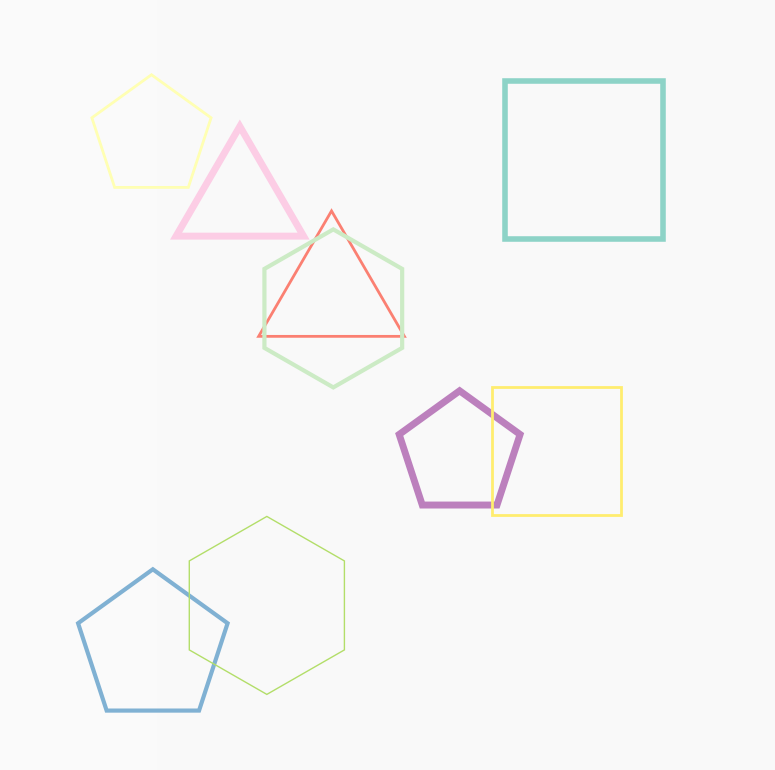[{"shape": "square", "thickness": 2, "radius": 0.51, "center": [0.754, 0.792]}, {"shape": "pentagon", "thickness": 1, "radius": 0.4, "center": [0.195, 0.822]}, {"shape": "triangle", "thickness": 1, "radius": 0.54, "center": [0.428, 0.617]}, {"shape": "pentagon", "thickness": 1.5, "radius": 0.51, "center": [0.197, 0.159]}, {"shape": "hexagon", "thickness": 0.5, "radius": 0.58, "center": [0.344, 0.214]}, {"shape": "triangle", "thickness": 2.5, "radius": 0.47, "center": [0.309, 0.741]}, {"shape": "pentagon", "thickness": 2.5, "radius": 0.41, "center": [0.593, 0.41]}, {"shape": "hexagon", "thickness": 1.5, "radius": 0.51, "center": [0.43, 0.599]}, {"shape": "square", "thickness": 1, "radius": 0.42, "center": [0.718, 0.414]}]